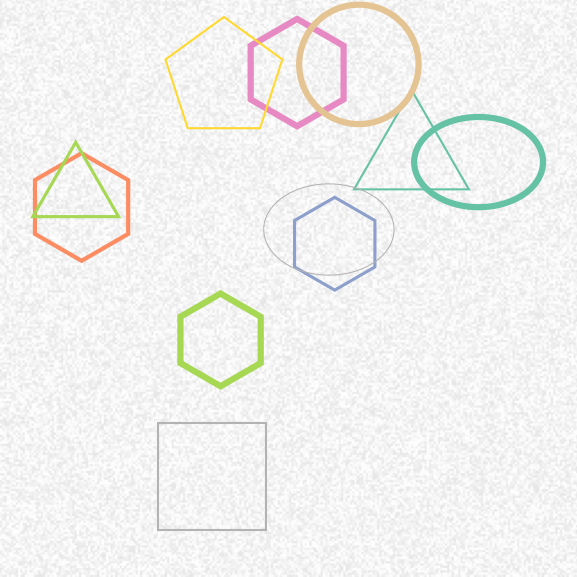[{"shape": "oval", "thickness": 3, "radius": 0.56, "center": [0.829, 0.718]}, {"shape": "triangle", "thickness": 1, "radius": 0.57, "center": [0.712, 0.729]}, {"shape": "hexagon", "thickness": 2, "radius": 0.47, "center": [0.141, 0.641]}, {"shape": "hexagon", "thickness": 1.5, "radius": 0.4, "center": [0.58, 0.577]}, {"shape": "hexagon", "thickness": 3, "radius": 0.46, "center": [0.514, 0.873]}, {"shape": "triangle", "thickness": 1.5, "radius": 0.43, "center": [0.131, 0.667]}, {"shape": "hexagon", "thickness": 3, "radius": 0.4, "center": [0.382, 0.411]}, {"shape": "pentagon", "thickness": 1, "radius": 0.53, "center": [0.388, 0.863]}, {"shape": "circle", "thickness": 3, "radius": 0.52, "center": [0.621, 0.888]}, {"shape": "square", "thickness": 1, "radius": 0.47, "center": [0.368, 0.174]}, {"shape": "oval", "thickness": 0.5, "radius": 0.56, "center": [0.57, 0.602]}]